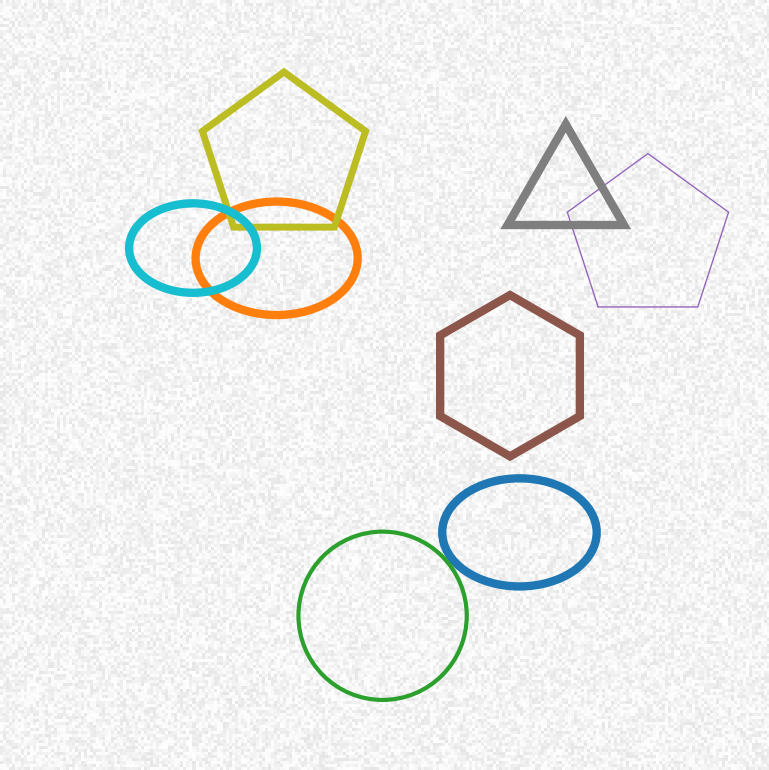[{"shape": "oval", "thickness": 3, "radius": 0.5, "center": [0.675, 0.309]}, {"shape": "oval", "thickness": 3, "radius": 0.53, "center": [0.359, 0.665]}, {"shape": "circle", "thickness": 1.5, "radius": 0.55, "center": [0.497, 0.2]}, {"shape": "pentagon", "thickness": 0.5, "radius": 0.55, "center": [0.841, 0.69]}, {"shape": "hexagon", "thickness": 3, "radius": 0.52, "center": [0.662, 0.512]}, {"shape": "triangle", "thickness": 3, "radius": 0.44, "center": [0.735, 0.751]}, {"shape": "pentagon", "thickness": 2.5, "radius": 0.56, "center": [0.369, 0.795]}, {"shape": "oval", "thickness": 3, "radius": 0.41, "center": [0.251, 0.678]}]